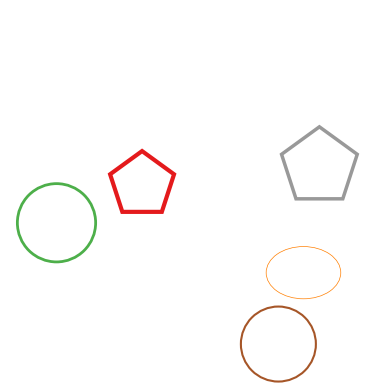[{"shape": "pentagon", "thickness": 3, "radius": 0.44, "center": [0.369, 0.52]}, {"shape": "circle", "thickness": 2, "radius": 0.51, "center": [0.147, 0.421]}, {"shape": "oval", "thickness": 0.5, "radius": 0.48, "center": [0.788, 0.292]}, {"shape": "circle", "thickness": 1.5, "radius": 0.49, "center": [0.723, 0.106]}, {"shape": "pentagon", "thickness": 2.5, "radius": 0.52, "center": [0.83, 0.567]}]